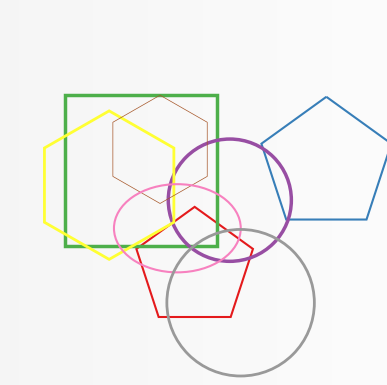[{"shape": "pentagon", "thickness": 1.5, "radius": 0.79, "center": [0.502, 0.305]}, {"shape": "pentagon", "thickness": 1.5, "radius": 0.88, "center": [0.842, 0.572]}, {"shape": "square", "thickness": 2.5, "radius": 0.98, "center": [0.363, 0.557]}, {"shape": "circle", "thickness": 2.5, "radius": 0.79, "center": [0.593, 0.48]}, {"shape": "hexagon", "thickness": 2, "radius": 0.96, "center": [0.282, 0.519]}, {"shape": "hexagon", "thickness": 0.5, "radius": 0.7, "center": [0.413, 0.612]}, {"shape": "oval", "thickness": 1.5, "radius": 0.82, "center": [0.458, 0.407]}, {"shape": "circle", "thickness": 2, "radius": 0.95, "center": [0.621, 0.214]}]